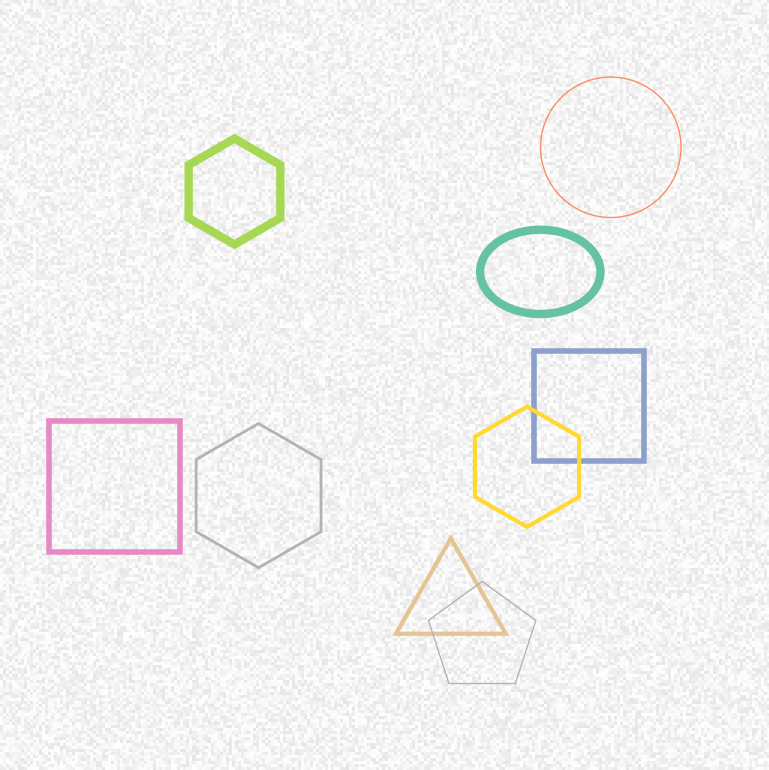[{"shape": "oval", "thickness": 3, "radius": 0.39, "center": [0.702, 0.647]}, {"shape": "circle", "thickness": 0.5, "radius": 0.46, "center": [0.793, 0.809]}, {"shape": "square", "thickness": 2, "radius": 0.36, "center": [0.765, 0.473]}, {"shape": "square", "thickness": 2, "radius": 0.42, "center": [0.148, 0.368]}, {"shape": "hexagon", "thickness": 3, "radius": 0.34, "center": [0.305, 0.751]}, {"shape": "hexagon", "thickness": 1.5, "radius": 0.39, "center": [0.684, 0.394]}, {"shape": "triangle", "thickness": 1.5, "radius": 0.41, "center": [0.585, 0.218]}, {"shape": "pentagon", "thickness": 0.5, "radius": 0.37, "center": [0.626, 0.172]}, {"shape": "hexagon", "thickness": 1, "radius": 0.47, "center": [0.336, 0.356]}]